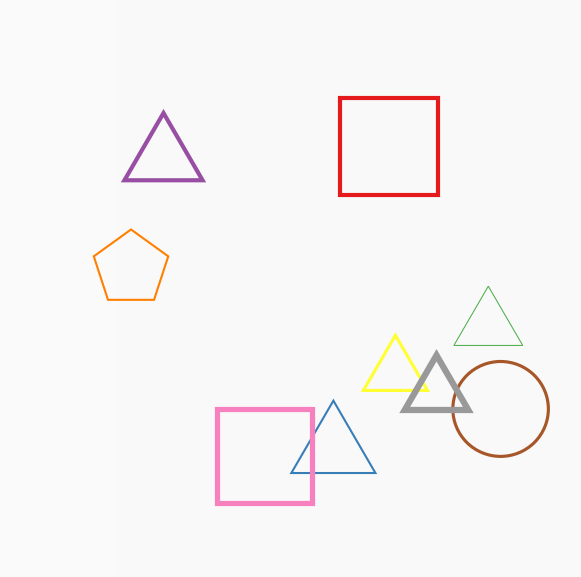[{"shape": "square", "thickness": 2, "radius": 0.42, "center": [0.67, 0.746]}, {"shape": "triangle", "thickness": 1, "radius": 0.42, "center": [0.574, 0.222]}, {"shape": "triangle", "thickness": 0.5, "radius": 0.34, "center": [0.84, 0.435]}, {"shape": "triangle", "thickness": 2, "radius": 0.39, "center": [0.281, 0.726]}, {"shape": "pentagon", "thickness": 1, "radius": 0.34, "center": [0.225, 0.534]}, {"shape": "triangle", "thickness": 1.5, "radius": 0.32, "center": [0.68, 0.355]}, {"shape": "circle", "thickness": 1.5, "radius": 0.41, "center": [0.861, 0.291]}, {"shape": "square", "thickness": 2.5, "radius": 0.41, "center": [0.455, 0.209]}, {"shape": "triangle", "thickness": 3, "radius": 0.32, "center": [0.751, 0.321]}]